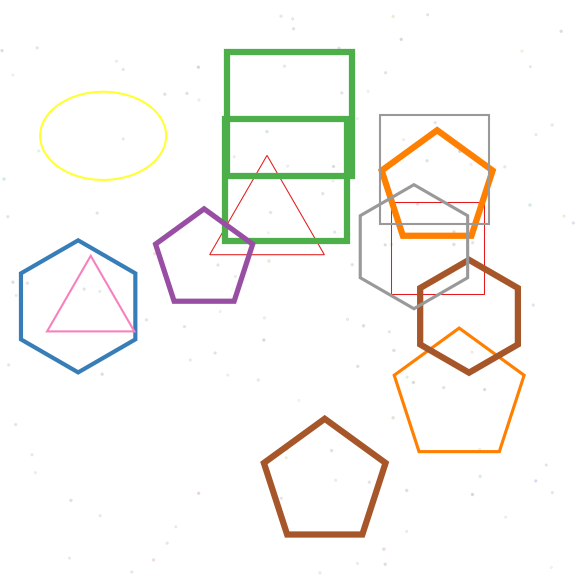[{"shape": "square", "thickness": 0.5, "radius": 0.4, "center": [0.757, 0.57]}, {"shape": "triangle", "thickness": 0.5, "radius": 0.57, "center": [0.462, 0.615]}, {"shape": "hexagon", "thickness": 2, "radius": 0.57, "center": [0.135, 0.469]}, {"shape": "square", "thickness": 3, "radius": 0.53, "center": [0.495, 0.688]}, {"shape": "square", "thickness": 3, "radius": 0.54, "center": [0.501, 0.802]}, {"shape": "pentagon", "thickness": 2.5, "radius": 0.44, "center": [0.353, 0.549]}, {"shape": "pentagon", "thickness": 3, "radius": 0.51, "center": [0.757, 0.673]}, {"shape": "pentagon", "thickness": 1.5, "radius": 0.59, "center": [0.795, 0.313]}, {"shape": "oval", "thickness": 1, "radius": 0.55, "center": [0.179, 0.764]}, {"shape": "pentagon", "thickness": 3, "radius": 0.55, "center": [0.562, 0.163]}, {"shape": "hexagon", "thickness": 3, "radius": 0.49, "center": [0.812, 0.452]}, {"shape": "triangle", "thickness": 1, "radius": 0.44, "center": [0.157, 0.469]}, {"shape": "hexagon", "thickness": 1.5, "radius": 0.54, "center": [0.717, 0.572]}, {"shape": "square", "thickness": 1, "radius": 0.47, "center": [0.753, 0.706]}]